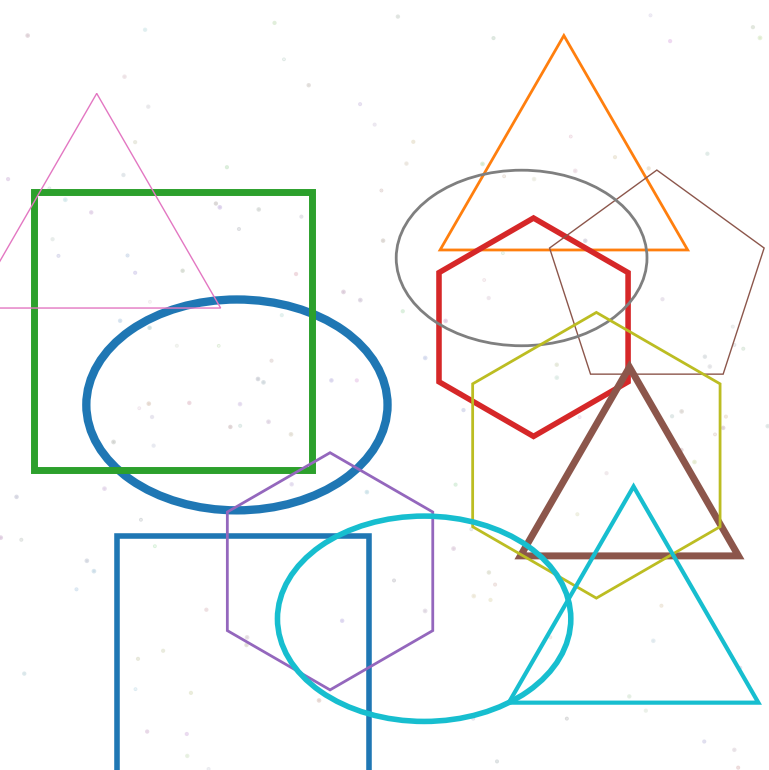[{"shape": "square", "thickness": 2, "radius": 0.82, "center": [0.316, 0.14]}, {"shape": "oval", "thickness": 3, "radius": 0.98, "center": [0.308, 0.474]}, {"shape": "triangle", "thickness": 1, "radius": 0.93, "center": [0.732, 0.768]}, {"shape": "square", "thickness": 2.5, "radius": 0.9, "center": [0.225, 0.57]}, {"shape": "hexagon", "thickness": 2, "radius": 0.71, "center": [0.693, 0.575]}, {"shape": "hexagon", "thickness": 1, "radius": 0.77, "center": [0.429, 0.258]}, {"shape": "pentagon", "thickness": 0.5, "radius": 0.73, "center": [0.853, 0.633]}, {"shape": "triangle", "thickness": 2.5, "radius": 0.82, "center": [0.817, 0.36]}, {"shape": "triangle", "thickness": 0.5, "radius": 0.93, "center": [0.126, 0.693]}, {"shape": "oval", "thickness": 1, "radius": 0.81, "center": [0.677, 0.665]}, {"shape": "hexagon", "thickness": 1, "radius": 0.93, "center": [0.774, 0.409]}, {"shape": "oval", "thickness": 2, "radius": 0.95, "center": [0.551, 0.196]}, {"shape": "triangle", "thickness": 1.5, "radius": 0.94, "center": [0.823, 0.181]}]